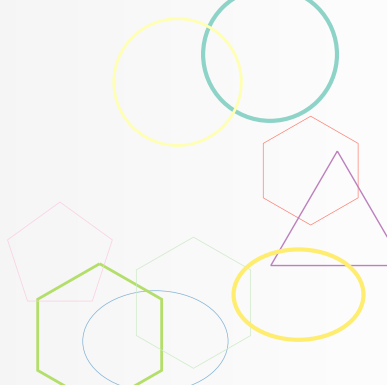[{"shape": "circle", "thickness": 3, "radius": 0.86, "center": [0.697, 0.859]}, {"shape": "circle", "thickness": 2, "radius": 0.82, "center": [0.458, 0.787]}, {"shape": "hexagon", "thickness": 0.5, "radius": 0.71, "center": [0.802, 0.557]}, {"shape": "oval", "thickness": 0.5, "radius": 0.94, "center": [0.401, 0.114]}, {"shape": "hexagon", "thickness": 2, "radius": 0.92, "center": [0.257, 0.13]}, {"shape": "pentagon", "thickness": 0.5, "radius": 0.71, "center": [0.155, 0.333]}, {"shape": "triangle", "thickness": 1, "radius": 0.99, "center": [0.871, 0.409]}, {"shape": "hexagon", "thickness": 0.5, "radius": 0.85, "center": [0.499, 0.214]}, {"shape": "oval", "thickness": 3, "radius": 0.84, "center": [0.77, 0.235]}]